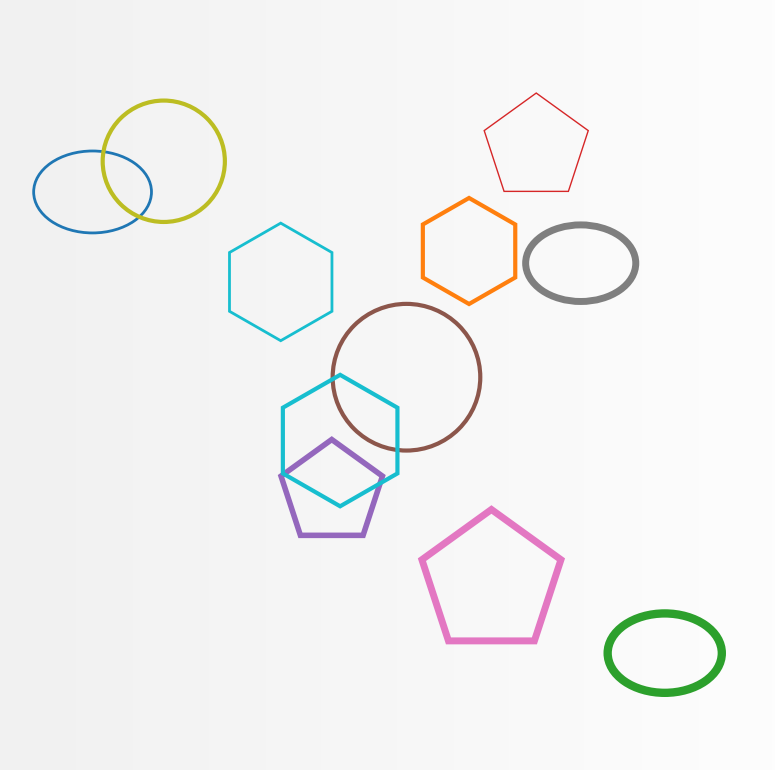[{"shape": "oval", "thickness": 1, "radius": 0.38, "center": [0.119, 0.751]}, {"shape": "hexagon", "thickness": 1.5, "radius": 0.34, "center": [0.605, 0.674]}, {"shape": "oval", "thickness": 3, "radius": 0.37, "center": [0.858, 0.152]}, {"shape": "pentagon", "thickness": 0.5, "radius": 0.35, "center": [0.692, 0.809]}, {"shape": "pentagon", "thickness": 2, "radius": 0.34, "center": [0.428, 0.36]}, {"shape": "circle", "thickness": 1.5, "radius": 0.48, "center": [0.524, 0.51]}, {"shape": "pentagon", "thickness": 2.5, "radius": 0.47, "center": [0.634, 0.244]}, {"shape": "oval", "thickness": 2.5, "radius": 0.36, "center": [0.749, 0.658]}, {"shape": "circle", "thickness": 1.5, "radius": 0.39, "center": [0.211, 0.791]}, {"shape": "hexagon", "thickness": 1.5, "radius": 0.43, "center": [0.439, 0.428]}, {"shape": "hexagon", "thickness": 1, "radius": 0.38, "center": [0.362, 0.634]}]